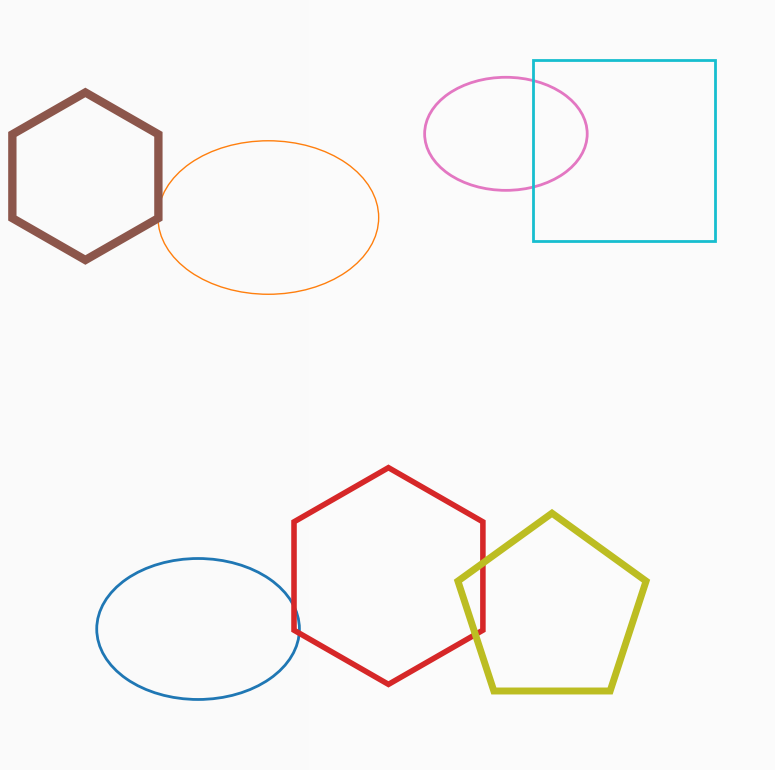[{"shape": "oval", "thickness": 1, "radius": 0.65, "center": [0.256, 0.183]}, {"shape": "oval", "thickness": 0.5, "radius": 0.71, "center": [0.346, 0.718]}, {"shape": "hexagon", "thickness": 2, "radius": 0.7, "center": [0.501, 0.252]}, {"shape": "hexagon", "thickness": 3, "radius": 0.54, "center": [0.11, 0.771]}, {"shape": "oval", "thickness": 1, "radius": 0.52, "center": [0.653, 0.826]}, {"shape": "pentagon", "thickness": 2.5, "radius": 0.64, "center": [0.712, 0.206]}, {"shape": "square", "thickness": 1, "radius": 0.59, "center": [0.805, 0.804]}]